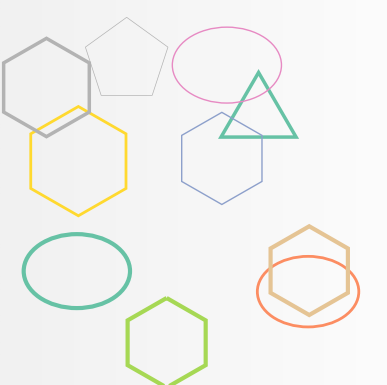[{"shape": "triangle", "thickness": 2.5, "radius": 0.56, "center": [0.667, 0.7]}, {"shape": "oval", "thickness": 3, "radius": 0.69, "center": [0.198, 0.296]}, {"shape": "oval", "thickness": 2, "radius": 0.65, "center": [0.795, 0.242]}, {"shape": "hexagon", "thickness": 1, "radius": 0.6, "center": [0.572, 0.589]}, {"shape": "oval", "thickness": 1, "radius": 0.7, "center": [0.586, 0.831]}, {"shape": "hexagon", "thickness": 3, "radius": 0.58, "center": [0.43, 0.11]}, {"shape": "hexagon", "thickness": 2, "radius": 0.71, "center": [0.202, 0.581]}, {"shape": "hexagon", "thickness": 3, "radius": 0.58, "center": [0.798, 0.297]}, {"shape": "hexagon", "thickness": 2.5, "radius": 0.64, "center": [0.12, 0.773]}, {"shape": "pentagon", "thickness": 0.5, "radius": 0.56, "center": [0.327, 0.843]}]